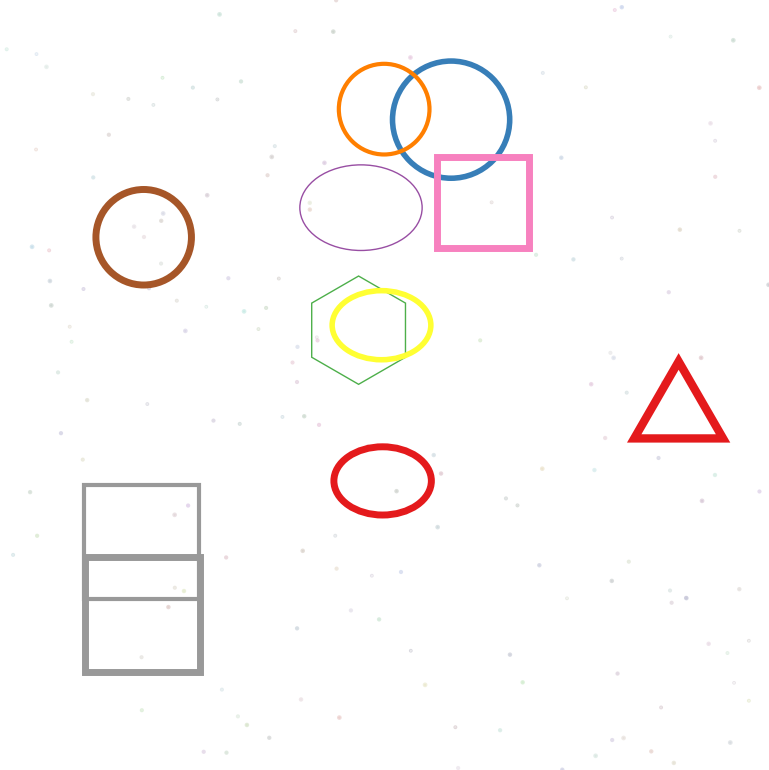[{"shape": "triangle", "thickness": 3, "radius": 0.33, "center": [0.881, 0.464]}, {"shape": "oval", "thickness": 2.5, "radius": 0.32, "center": [0.497, 0.375]}, {"shape": "circle", "thickness": 2, "radius": 0.38, "center": [0.586, 0.845]}, {"shape": "hexagon", "thickness": 0.5, "radius": 0.35, "center": [0.466, 0.571]}, {"shape": "oval", "thickness": 0.5, "radius": 0.4, "center": [0.469, 0.73]}, {"shape": "circle", "thickness": 1.5, "radius": 0.29, "center": [0.499, 0.858]}, {"shape": "oval", "thickness": 2, "radius": 0.32, "center": [0.495, 0.578]}, {"shape": "circle", "thickness": 2.5, "radius": 0.31, "center": [0.187, 0.692]}, {"shape": "square", "thickness": 2.5, "radius": 0.3, "center": [0.627, 0.737]}, {"shape": "square", "thickness": 1.5, "radius": 0.37, "center": [0.184, 0.296]}, {"shape": "square", "thickness": 2.5, "radius": 0.37, "center": [0.185, 0.202]}]